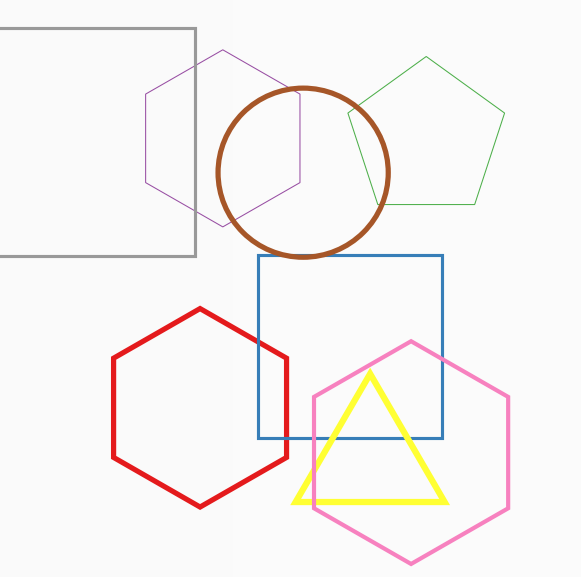[{"shape": "hexagon", "thickness": 2.5, "radius": 0.86, "center": [0.344, 0.293]}, {"shape": "square", "thickness": 1.5, "radius": 0.79, "center": [0.602, 0.399]}, {"shape": "pentagon", "thickness": 0.5, "radius": 0.71, "center": [0.733, 0.76]}, {"shape": "hexagon", "thickness": 0.5, "radius": 0.77, "center": [0.383, 0.76]}, {"shape": "triangle", "thickness": 3, "radius": 0.74, "center": [0.637, 0.204]}, {"shape": "circle", "thickness": 2.5, "radius": 0.73, "center": [0.522, 0.7]}, {"shape": "hexagon", "thickness": 2, "radius": 0.96, "center": [0.707, 0.215]}, {"shape": "square", "thickness": 1.5, "radius": 0.99, "center": [0.137, 0.753]}]